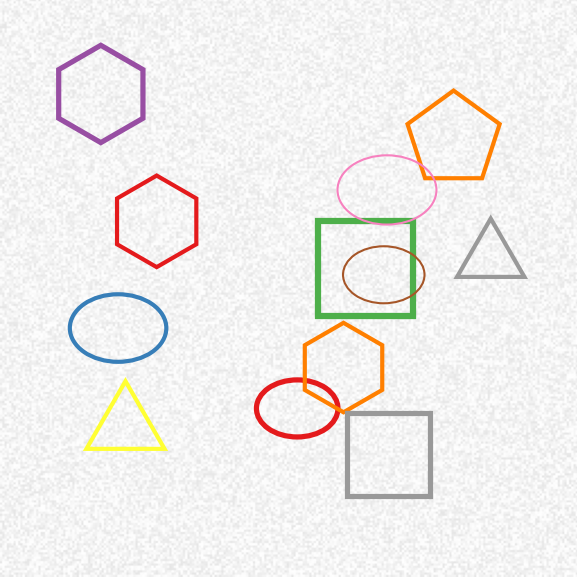[{"shape": "hexagon", "thickness": 2, "radius": 0.4, "center": [0.271, 0.616]}, {"shape": "oval", "thickness": 2.5, "radius": 0.35, "center": [0.515, 0.292]}, {"shape": "oval", "thickness": 2, "radius": 0.42, "center": [0.204, 0.431]}, {"shape": "square", "thickness": 3, "radius": 0.41, "center": [0.632, 0.535]}, {"shape": "hexagon", "thickness": 2.5, "radius": 0.42, "center": [0.175, 0.836]}, {"shape": "hexagon", "thickness": 2, "radius": 0.39, "center": [0.595, 0.363]}, {"shape": "pentagon", "thickness": 2, "radius": 0.42, "center": [0.785, 0.758]}, {"shape": "triangle", "thickness": 2, "radius": 0.39, "center": [0.217, 0.261]}, {"shape": "oval", "thickness": 1, "radius": 0.35, "center": [0.665, 0.523]}, {"shape": "oval", "thickness": 1, "radius": 0.43, "center": [0.67, 0.67]}, {"shape": "square", "thickness": 2.5, "radius": 0.36, "center": [0.673, 0.212]}, {"shape": "triangle", "thickness": 2, "radius": 0.34, "center": [0.85, 0.553]}]